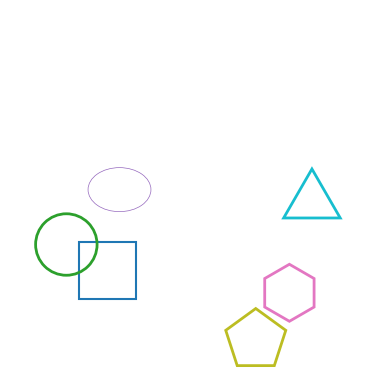[{"shape": "square", "thickness": 1.5, "radius": 0.37, "center": [0.279, 0.297]}, {"shape": "circle", "thickness": 2, "radius": 0.4, "center": [0.172, 0.365]}, {"shape": "oval", "thickness": 0.5, "radius": 0.41, "center": [0.31, 0.507]}, {"shape": "hexagon", "thickness": 2, "radius": 0.37, "center": [0.752, 0.24]}, {"shape": "pentagon", "thickness": 2, "radius": 0.41, "center": [0.664, 0.117]}, {"shape": "triangle", "thickness": 2, "radius": 0.42, "center": [0.81, 0.476]}]